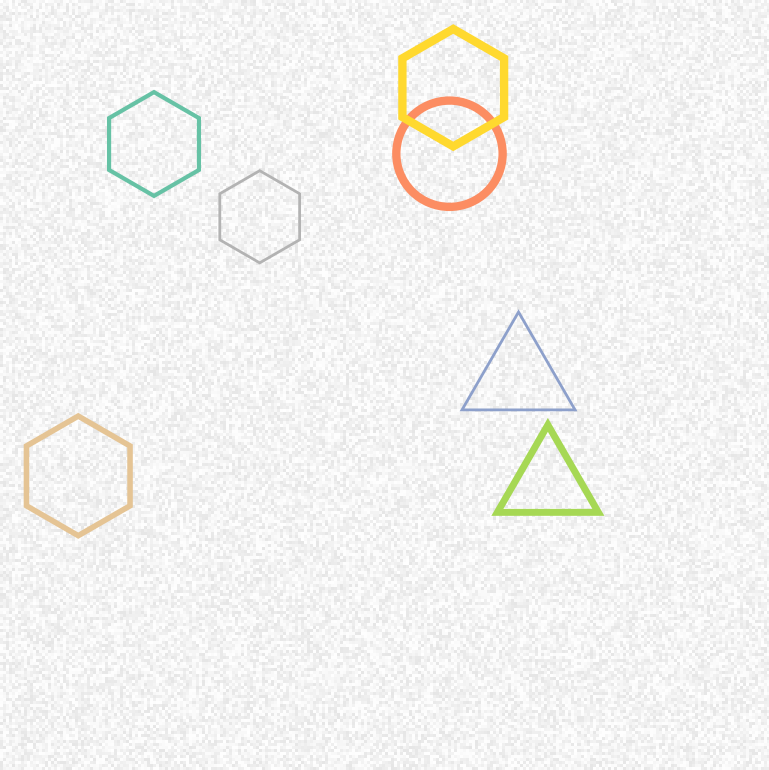[{"shape": "hexagon", "thickness": 1.5, "radius": 0.34, "center": [0.2, 0.813]}, {"shape": "circle", "thickness": 3, "radius": 0.35, "center": [0.584, 0.8]}, {"shape": "triangle", "thickness": 1, "radius": 0.42, "center": [0.673, 0.51]}, {"shape": "triangle", "thickness": 2.5, "radius": 0.38, "center": [0.712, 0.372]}, {"shape": "hexagon", "thickness": 3, "radius": 0.38, "center": [0.589, 0.886]}, {"shape": "hexagon", "thickness": 2, "radius": 0.39, "center": [0.102, 0.382]}, {"shape": "hexagon", "thickness": 1, "radius": 0.3, "center": [0.337, 0.718]}]